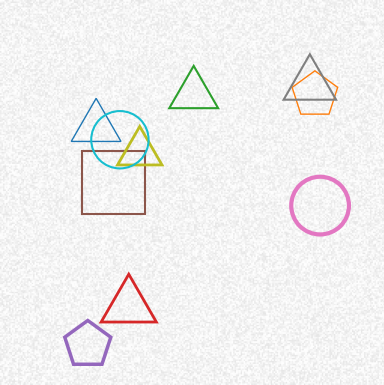[{"shape": "triangle", "thickness": 1, "radius": 0.37, "center": [0.25, 0.67]}, {"shape": "pentagon", "thickness": 1, "radius": 0.31, "center": [0.818, 0.754]}, {"shape": "triangle", "thickness": 1.5, "radius": 0.37, "center": [0.503, 0.756]}, {"shape": "triangle", "thickness": 2, "radius": 0.41, "center": [0.334, 0.205]}, {"shape": "pentagon", "thickness": 2.5, "radius": 0.31, "center": [0.228, 0.105]}, {"shape": "square", "thickness": 1.5, "radius": 0.41, "center": [0.295, 0.525]}, {"shape": "circle", "thickness": 3, "radius": 0.37, "center": [0.831, 0.466]}, {"shape": "triangle", "thickness": 1.5, "radius": 0.39, "center": [0.805, 0.78]}, {"shape": "triangle", "thickness": 2, "radius": 0.33, "center": [0.363, 0.605]}, {"shape": "circle", "thickness": 1.5, "radius": 0.37, "center": [0.311, 0.637]}]